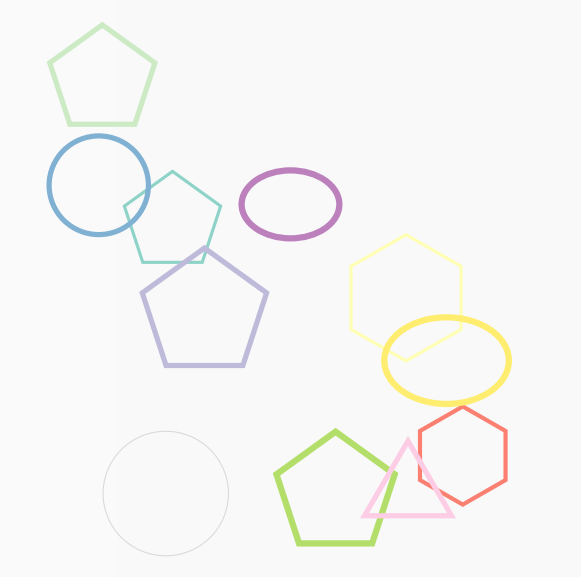[{"shape": "pentagon", "thickness": 1.5, "radius": 0.44, "center": [0.297, 0.615]}, {"shape": "hexagon", "thickness": 1.5, "radius": 0.55, "center": [0.699, 0.483]}, {"shape": "pentagon", "thickness": 2.5, "radius": 0.56, "center": [0.352, 0.457]}, {"shape": "hexagon", "thickness": 2, "radius": 0.42, "center": [0.796, 0.21]}, {"shape": "circle", "thickness": 2.5, "radius": 0.43, "center": [0.17, 0.678]}, {"shape": "pentagon", "thickness": 3, "radius": 0.53, "center": [0.577, 0.145]}, {"shape": "triangle", "thickness": 2.5, "radius": 0.43, "center": [0.702, 0.149]}, {"shape": "circle", "thickness": 0.5, "radius": 0.54, "center": [0.285, 0.145]}, {"shape": "oval", "thickness": 3, "radius": 0.42, "center": [0.5, 0.645]}, {"shape": "pentagon", "thickness": 2.5, "radius": 0.48, "center": [0.176, 0.861]}, {"shape": "oval", "thickness": 3, "radius": 0.54, "center": [0.768, 0.375]}]